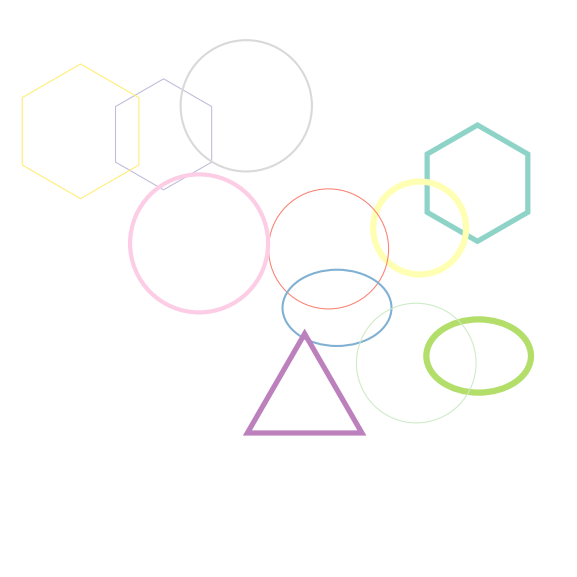[{"shape": "hexagon", "thickness": 2.5, "radius": 0.5, "center": [0.827, 0.682]}, {"shape": "circle", "thickness": 3, "radius": 0.4, "center": [0.727, 0.604]}, {"shape": "hexagon", "thickness": 0.5, "radius": 0.48, "center": [0.283, 0.767]}, {"shape": "circle", "thickness": 0.5, "radius": 0.52, "center": [0.569, 0.568]}, {"shape": "oval", "thickness": 1, "radius": 0.47, "center": [0.584, 0.466]}, {"shape": "oval", "thickness": 3, "radius": 0.45, "center": [0.829, 0.383]}, {"shape": "circle", "thickness": 2, "radius": 0.6, "center": [0.345, 0.578]}, {"shape": "circle", "thickness": 1, "radius": 0.57, "center": [0.426, 0.816]}, {"shape": "triangle", "thickness": 2.5, "radius": 0.57, "center": [0.528, 0.307]}, {"shape": "circle", "thickness": 0.5, "radius": 0.52, "center": [0.721, 0.37]}, {"shape": "hexagon", "thickness": 0.5, "radius": 0.58, "center": [0.139, 0.772]}]